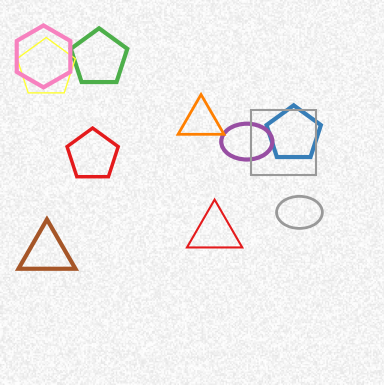[{"shape": "pentagon", "thickness": 2.5, "radius": 0.35, "center": [0.241, 0.598]}, {"shape": "triangle", "thickness": 1.5, "radius": 0.41, "center": [0.557, 0.399]}, {"shape": "pentagon", "thickness": 3, "radius": 0.37, "center": [0.763, 0.652]}, {"shape": "pentagon", "thickness": 3, "radius": 0.39, "center": [0.257, 0.849]}, {"shape": "oval", "thickness": 3, "radius": 0.33, "center": [0.641, 0.632]}, {"shape": "triangle", "thickness": 2, "radius": 0.34, "center": [0.522, 0.686]}, {"shape": "pentagon", "thickness": 1, "radius": 0.4, "center": [0.12, 0.823]}, {"shape": "triangle", "thickness": 3, "radius": 0.43, "center": [0.122, 0.345]}, {"shape": "hexagon", "thickness": 3, "radius": 0.4, "center": [0.113, 0.853]}, {"shape": "square", "thickness": 1.5, "radius": 0.42, "center": [0.738, 0.631]}, {"shape": "oval", "thickness": 2, "radius": 0.3, "center": [0.778, 0.448]}]